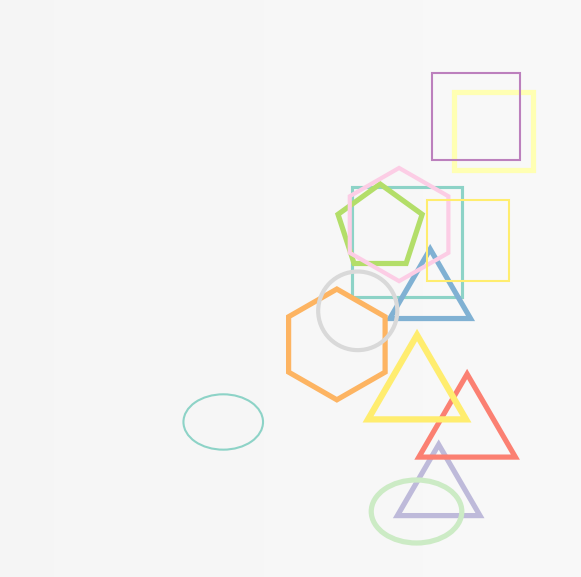[{"shape": "oval", "thickness": 1, "radius": 0.34, "center": [0.384, 0.268]}, {"shape": "square", "thickness": 1.5, "radius": 0.48, "center": [0.7, 0.581]}, {"shape": "square", "thickness": 2.5, "radius": 0.34, "center": [0.849, 0.772]}, {"shape": "triangle", "thickness": 2.5, "radius": 0.41, "center": [0.755, 0.147]}, {"shape": "triangle", "thickness": 2.5, "radius": 0.48, "center": [0.804, 0.256]}, {"shape": "triangle", "thickness": 2.5, "radius": 0.4, "center": [0.74, 0.488]}, {"shape": "hexagon", "thickness": 2.5, "radius": 0.48, "center": [0.58, 0.403]}, {"shape": "pentagon", "thickness": 2.5, "radius": 0.38, "center": [0.654, 0.604]}, {"shape": "hexagon", "thickness": 2, "radius": 0.49, "center": [0.687, 0.61]}, {"shape": "circle", "thickness": 2, "radius": 0.34, "center": [0.615, 0.461]}, {"shape": "square", "thickness": 1, "radius": 0.38, "center": [0.818, 0.798]}, {"shape": "oval", "thickness": 2.5, "radius": 0.39, "center": [0.717, 0.113]}, {"shape": "triangle", "thickness": 3, "radius": 0.49, "center": [0.717, 0.322]}, {"shape": "square", "thickness": 1, "radius": 0.35, "center": [0.805, 0.583]}]